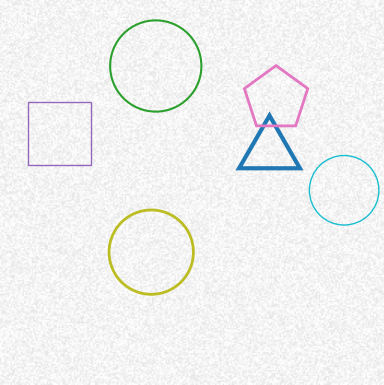[{"shape": "triangle", "thickness": 3, "radius": 0.46, "center": [0.7, 0.609]}, {"shape": "circle", "thickness": 1.5, "radius": 0.59, "center": [0.405, 0.829]}, {"shape": "square", "thickness": 1, "radius": 0.41, "center": [0.155, 0.653]}, {"shape": "pentagon", "thickness": 2, "radius": 0.43, "center": [0.717, 0.743]}, {"shape": "circle", "thickness": 2, "radius": 0.55, "center": [0.393, 0.345]}, {"shape": "circle", "thickness": 1, "radius": 0.45, "center": [0.894, 0.506]}]